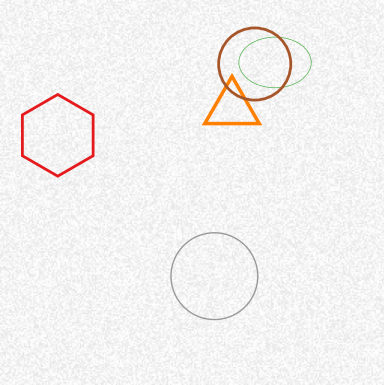[{"shape": "hexagon", "thickness": 2, "radius": 0.53, "center": [0.15, 0.648]}, {"shape": "oval", "thickness": 0.5, "radius": 0.47, "center": [0.714, 0.838]}, {"shape": "triangle", "thickness": 2.5, "radius": 0.41, "center": [0.603, 0.72]}, {"shape": "circle", "thickness": 2, "radius": 0.47, "center": [0.662, 0.834]}, {"shape": "circle", "thickness": 1, "radius": 0.56, "center": [0.557, 0.283]}]